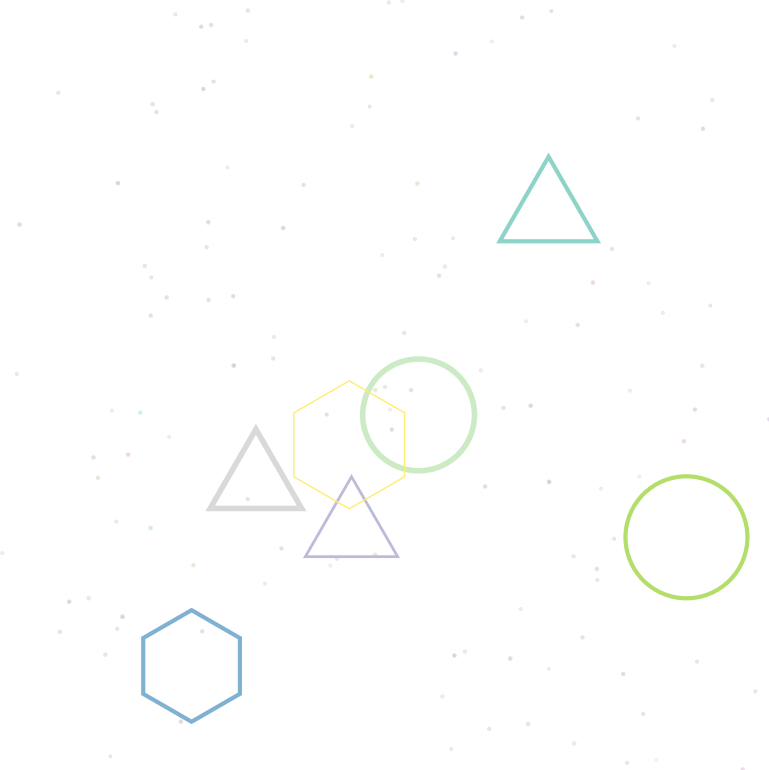[{"shape": "triangle", "thickness": 1.5, "radius": 0.37, "center": [0.712, 0.723]}, {"shape": "triangle", "thickness": 1, "radius": 0.35, "center": [0.456, 0.312]}, {"shape": "hexagon", "thickness": 1.5, "radius": 0.36, "center": [0.249, 0.135]}, {"shape": "circle", "thickness": 1.5, "radius": 0.4, "center": [0.892, 0.302]}, {"shape": "triangle", "thickness": 2, "radius": 0.34, "center": [0.332, 0.374]}, {"shape": "circle", "thickness": 2, "radius": 0.36, "center": [0.544, 0.461]}, {"shape": "hexagon", "thickness": 0.5, "radius": 0.42, "center": [0.454, 0.422]}]